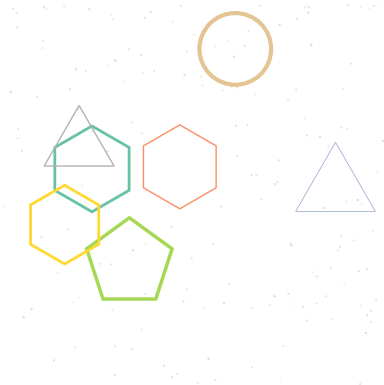[{"shape": "hexagon", "thickness": 2, "radius": 0.56, "center": [0.239, 0.561]}, {"shape": "hexagon", "thickness": 1, "radius": 0.54, "center": [0.467, 0.567]}, {"shape": "triangle", "thickness": 0.5, "radius": 0.6, "center": [0.871, 0.511]}, {"shape": "pentagon", "thickness": 2.5, "radius": 0.58, "center": [0.336, 0.318]}, {"shape": "hexagon", "thickness": 2, "radius": 0.51, "center": [0.168, 0.417]}, {"shape": "circle", "thickness": 3, "radius": 0.47, "center": [0.611, 0.873]}, {"shape": "triangle", "thickness": 1, "radius": 0.52, "center": [0.205, 0.621]}]